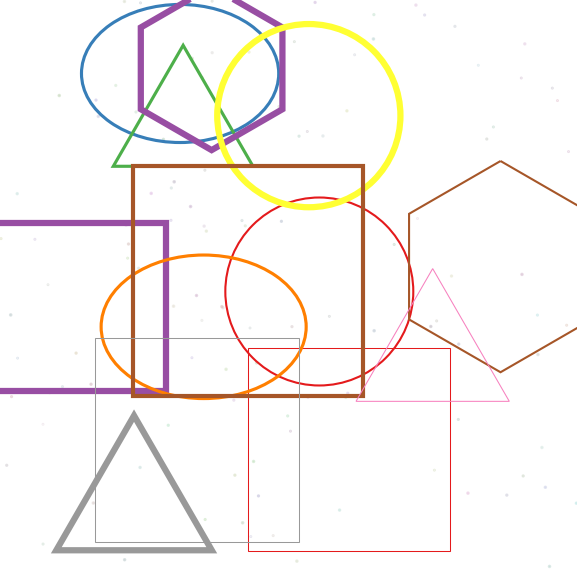[{"shape": "circle", "thickness": 1, "radius": 0.81, "center": [0.553, 0.494]}, {"shape": "square", "thickness": 0.5, "radius": 0.88, "center": [0.604, 0.221]}, {"shape": "oval", "thickness": 1.5, "radius": 0.85, "center": [0.312, 0.872]}, {"shape": "triangle", "thickness": 1.5, "radius": 0.7, "center": [0.317, 0.781]}, {"shape": "hexagon", "thickness": 3, "radius": 0.71, "center": [0.366, 0.881]}, {"shape": "square", "thickness": 3, "radius": 0.73, "center": [0.142, 0.467]}, {"shape": "oval", "thickness": 1.5, "radius": 0.89, "center": [0.353, 0.433]}, {"shape": "circle", "thickness": 3, "radius": 0.79, "center": [0.535, 0.799]}, {"shape": "square", "thickness": 2, "radius": 0.99, "center": [0.43, 0.512]}, {"shape": "hexagon", "thickness": 1, "radius": 0.91, "center": [0.867, 0.537]}, {"shape": "triangle", "thickness": 0.5, "radius": 0.77, "center": [0.749, 0.381]}, {"shape": "triangle", "thickness": 3, "radius": 0.78, "center": [0.232, 0.124]}, {"shape": "square", "thickness": 0.5, "radius": 0.88, "center": [0.34, 0.238]}]